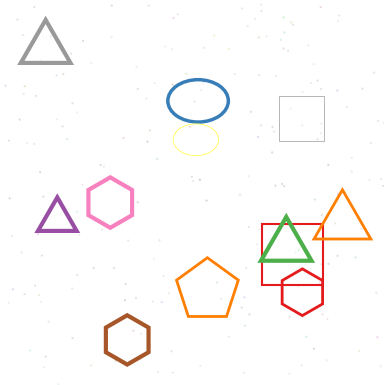[{"shape": "hexagon", "thickness": 2, "radius": 0.3, "center": [0.785, 0.241]}, {"shape": "square", "thickness": 1.5, "radius": 0.39, "center": [0.759, 0.339]}, {"shape": "oval", "thickness": 2.5, "radius": 0.39, "center": [0.515, 0.738]}, {"shape": "triangle", "thickness": 3, "radius": 0.38, "center": [0.744, 0.361]}, {"shape": "triangle", "thickness": 3, "radius": 0.29, "center": [0.149, 0.429]}, {"shape": "pentagon", "thickness": 2, "radius": 0.42, "center": [0.539, 0.246]}, {"shape": "triangle", "thickness": 2, "radius": 0.43, "center": [0.889, 0.422]}, {"shape": "oval", "thickness": 0.5, "radius": 0.3, "center": [0.509, 0.637]}, {"shape": "hexagon", "thickness": 3, "radius": 0.32, "center": [0.33, 0.117]}, {"shape": "hexagon", "thickness": 3, "radius": 0.33, "center": [0.286, 0.474]}, {"shape": "square", "thickness": 0.5, "radius": 0.29, "center": [0.783, 0.691]}, {"shape": "triangle", "thickness": 3, "radius": 0.37, "center": [0.119, 0.874]}]